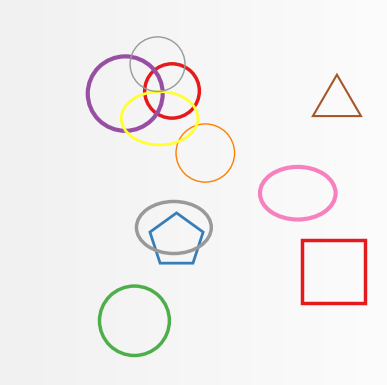[{"shape": "square", "thickness": 2.5, "radius": 0.41, "center": [0.862, 0.295]}, {"shape": "circle", "thickness": 2.5, "radius": 0.35, "center": [0.444, 0.764]}, {"shape": "pentagon", "thickness": 2, "radius": 0.36, "center": [0.456, 0.375]}, {"shape": "circle", "thickness": 2.5, "radius": 0.45, "center": [0.347, 0.167]}, {"shape": "circle", "thickness": 3, "radius": 0.48, "center": [0.323, 0.757]}, {"shape": "circle", "thickness": 1, "radius": 0.38, "center": [0.53, 0.603]}, {"shape": "oval", "thickness": 2, "radius": 0.49, "center": [0.412, 0.693]}, {"shape": "triangle", "thickness": 1.5, "radius": 0.36, "center": [0.87, 0.734]}, {"shape": "oval", "thickness": 3, "radius": 0.49, "center": [0.768, 0.498]}, {"shape": "circle", "thickness": 1, "radius": 0.35, "center": [0.407, 0.833]}, {"shape": "oval", "thickness": 2.5, "radius": 0.48, "center": [0.449, 0.409]}]